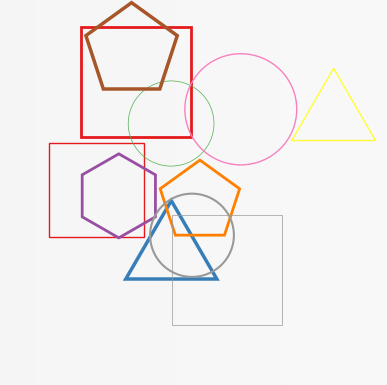[{"shape": "square", "thickness": 1, "radius": 0.61, "center": [0.249, 0.506]}, {"shape": "square", "thickness": 2, "radius": 0.71, "center": [0.351, 0.787]}, {"shape": "triangle", "thickness": 2.5, "radius": 0.68, "center": [0.442, 0.343]}, {"shape": "circle", "thickness": 0.5, "radius": 0.55, "center": [0.442, 0.679]}, {"shape": "hexagon", "thickness": 2, "radius": 0.55, "center": [0.307, 0.491]}, {"shape": "pentagon", "thickness": 2, "radius": 0.54, "center": [0.516, 0.476]}, {"shape": "triangle", "thickness": 1, "radius": 0.62, "center": [0.861, 0.697]}, {"shape": "pentagon", "thickness": 2.5, "radius": 0.62, "center": [0.34, 0.869]}, {"shape": "circle", "thickness": 1, "radius": 0.72, "center": [0.621, 0.716]}, {"shape": "circle", "thickness": 1.5, "radius": 0.54, "center": [0.495, 0.389]}, {"shape": "square", "thickness": 0.5, "radius": 0.71, "center": [0.586, 0.299]}]